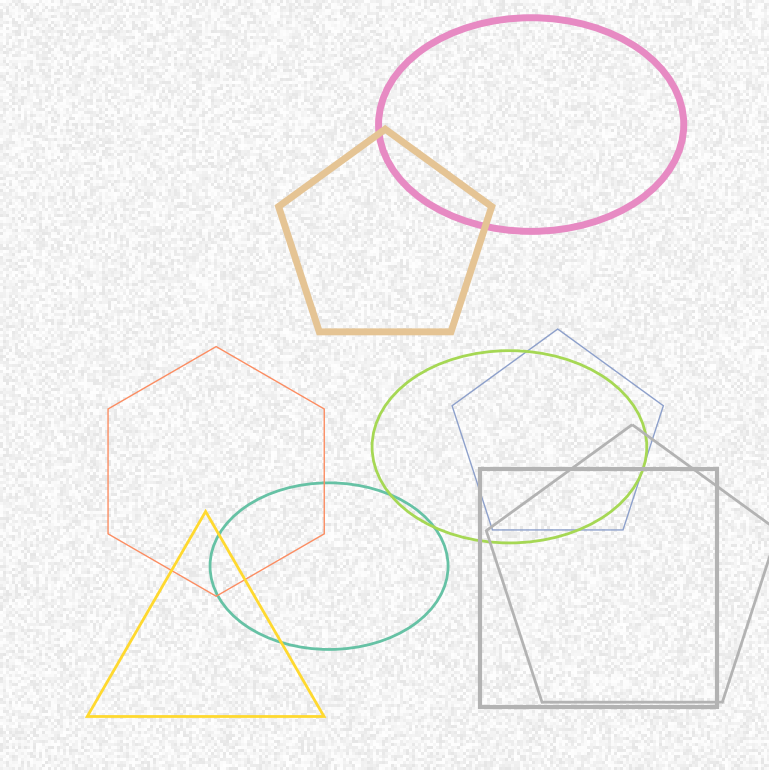[{"shape": "oval", "thickness": 1, "radius": 0.77, "center": [0.427, 0.265]}, {"shape": "hexagon", "thickness": 0.5, "radius": 0.81, "center": [0.281, 0.388]}, {"shape": "pentagon", "thickness": 0.5, "radius": 0.72, "center": [0.724, 0.428]}, {"shape": "oval", "thickness": 2.5, "radius": 0.99, "center": [0.69, 0.838]}, {"shape": "oval", "thickness": 1, "radius": 0.89, "center": [0.662, 0.42]}, {"shape": "triangle", "thickness": 1, "radius": 0.89, "center": [0.267, 0.158]}, {"shape": "pentagon", "thickness": 2.5, "radius": 0.73, "center": [0.5, 0.687]}, {"shape": "square", "thickness": 1.5, "radius": 0.77, "center": [0.777, 0.237]}, {"shape": "pentagon", "thickness": 1, "radius": 1.0, "center": [0.821, 0.249]}]